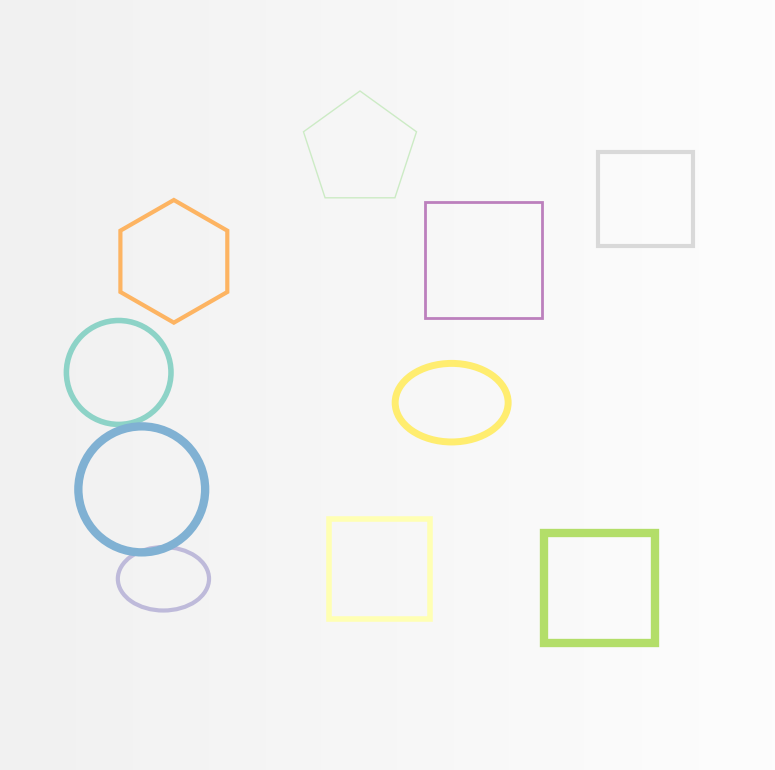[{"shape": "circle", "thickness": 2, "radius": 0.34, "center": [0.153, 0.516]}, {"shape": "square", "thickness": 2, "radius": 0.33, "center": [0.49, 0.261]}, {"shape": "oval", "thickness": 1.5, "radius": 0.29, "center": [0.211, 0.248]}, {"shape": "circle", "thickness": 3, "radius": 0.41, "center": [0.183, 0.364]}, {"shape": "hexagon", "thickness": 1.5, "radius": 0.4, "center": [0.224, 0.661]}, {"shape": "square", "thickness": 3, "radius": 0.36, "center": [0.773, 0.236]}, {"shape": "square", "thickness": 1.5, "radius": 0.31, "center": [0.833, 0.741]}, {"shape": "square", "thickness": 1, "radius": 0.38, "center": [0.623, 0.662]}, {"shape": "pentagon", "thickness": 0.5, "radius": 0.38, "center": [0.465, 0.805]}, {"shape": "oval", "thickness": 2.5, "radius": 0.36, "center": [0.583, 0.477]}]